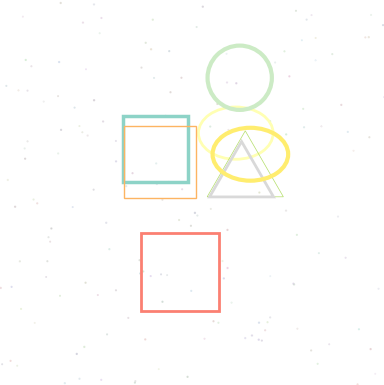[{"shape": "square", "thickness": 2.5, "radius": 0.43, "center": [0.404, 0.614]}, {"shape": "oval", "thickness": 2, "radius": 0.48, "center": [0.612, 0.654]}, {"shape": "square", "thickness": 2, "radius": 0.51, "center": [0.467, 0.294]}, {"shape": "square", "thickness": 1, "radius": 0.47, "center": [0.416, 0.58]}, {"shape": "triangle", "thickness": 0.5, "radius": 0.57, "center": [0.637, 0.546]}, {"shape": "triangle", "thickness": 2, "radius": 0.48, "center": [0.627, 0.536]}, {"shape": "circle", "thickness": 3, "radius": 0.42, "center": [0.623, 0.798]}, {"shape": "oval", "thickness": 3, "radius": 0.49, "center": [0.65, 0.599]}]